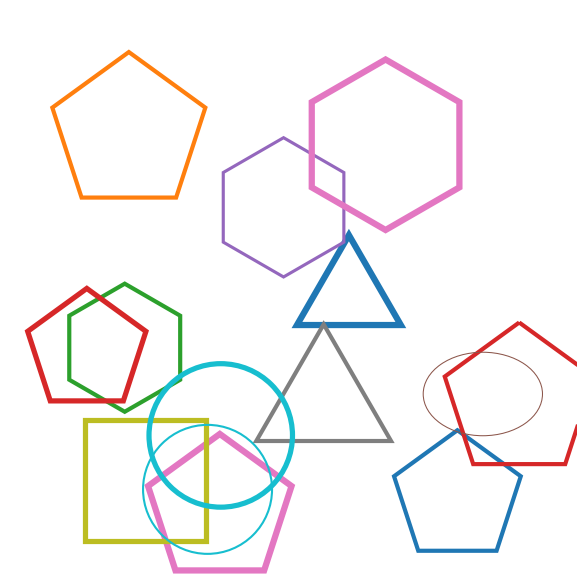[{"shape": "pentagon", "thickness": 2, "radius": 0.58, "center": [0.792, 0.139]}, {"shape": "triangle", "thickness": 3, "radius": 0.52, "center": [0.604, 0.488]}, {"shape": "pentagon", "thickness": 2, "radius": 0.7, "center": [0.223, 0.77]}, {"shape": "hexagon", "thickness": 2, "radius": 0.55, "center": [0.216, 0.397]}, {"shape": "pentagon", "thickness": 2, "radius": 0.68, "center": [0.899, 0.305]}, {"shape": "pentagon", "thickness": 2.5, "radius": 0.54, "center": [0.15, 0.392]}, {"shape": "hexagon", "thickness": 1.5, "radius": 0.6, "center": [0.491, 0.64]}, {"shape": "oval", "thickness": 0.5, "radius": 0.52, "center": [0.836, 0.317]}, {"shape": "pentagon", "thickness": 3, "radius": 0.65, "center": [0.381, 0.117]}, {"shape": "hexagon", "thickness": 3, "radius": 0.74, "center": [0.668, 0.748]}, {"shape": "triangle", "thickness": 2, "radius": 0.67, "center": [0.56, 0.303]}, {"shape": "square", "thickness": 2.5, "radius": 0.52, "center": [0.252, 0.166]}, {"shape": "circle", "thickness": 2.5, "radius": 0.62, "center": [0.382, 0.245]}, {"shape": "circle", "thickness": 1, "radius": 0.56, "center": [0.359, 0.152]}]